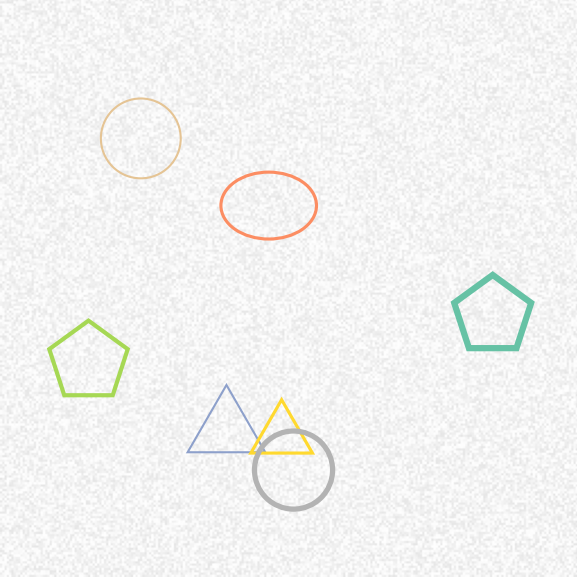[{"shape": "pentagon", "thickness": 3, "radius": 0.35, "center": [0.853, 0.453]}, {"shape": "oval", "thickness": 1.5, "radius": 0.41, "center": [0.465, 0.643]}, {"shape": "triangle", "thickness": 1, "radius": 0.39, "center": [0.392, 0.255]}, {"shape": "pentagon", "thickness": 2, "radius": 0.36, "center": [0.153, 0.372]}, {"shape": "triangle", "thickness": 1.5, "radius": 0.31, "center": [0.488, 0.245]}, {"shape": "circle", "thickness": 1, "radius": 0.35, "center": [0.244, 0.759]}, {"shape": "circle", "thickness": 2.5, "radius": 0.34, "center": [0.508, 0.185]}]